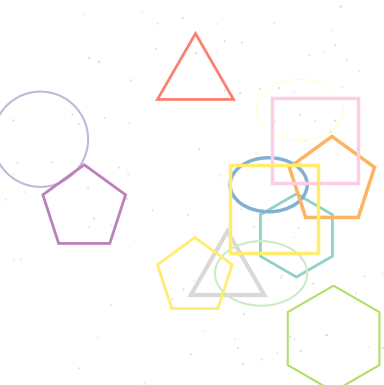[{"shape": "hexagon", "thickness": 2, "radius": 0.54, "center": [0.77, 0.389]}, {"shape": "oval", "thickness": 0.5, "radius": 0.57, "center": [0.779, 0.715]}, {"shape": "circle", "thickness": 1.5, "radius": 0.62, "center": [0.105, 0.638]}, {"shape": "triangle", "thickness": 2, "radius": 0.57, "center": [0.508, 0.799]}, {"shape": "oval", "thickness": 2.5, "radius": 0.5, "center": [0.698, 0.52]}, {"shape": "pentagon", "thickness": 2.5, "radius": 0.58, "center": [0.862, 0.529]}, {"shape": "hexagon", "thickness": 1.5, "radius": 0.69, "center": [0.866, 0.121]}, {"shape": "square", "thickness": 2.5, "radius": 0.56, "center": [0.819, 0.635]}, {"shape": "triangle", "thickness": 3, "radius": 0.55, "center": [0.591, 0.289]}, {"shape": "pentagon", "thickness": 2, "radius": 0.56, "center": [0.219, 0.459]}, {"shape": "oval", "thickness": 1.5, "radius": 0.6, "center": [0.678, 0.29]}, {"shape": "pentagon", "thickness": 2, "radius": 0.51, "center": [0.506, 0.281]}, {"shape": "square", "thickness": 2.5, "radius": 0.57, "center": [0.713, 0.457]}]